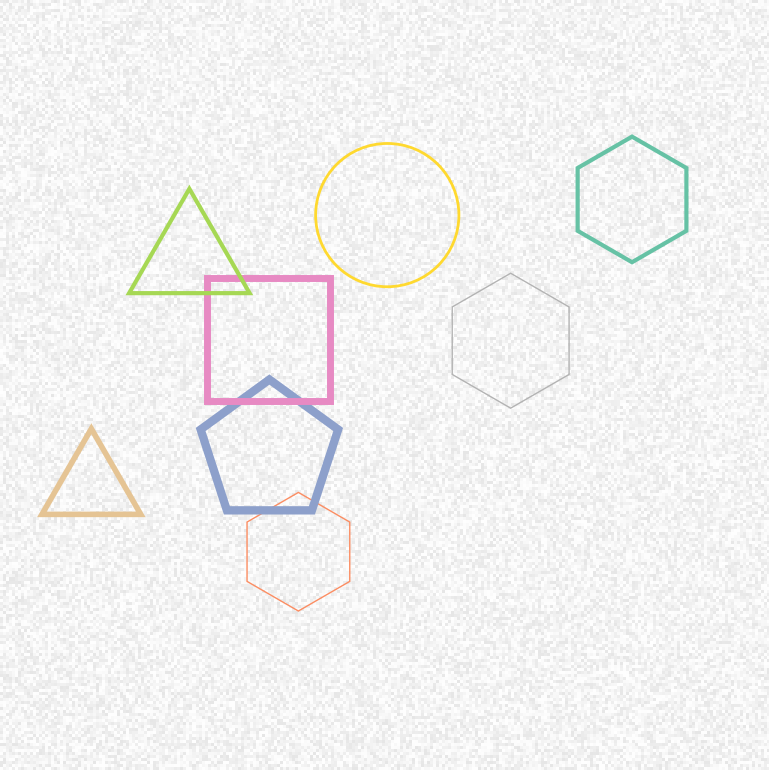[{"shape": "hexagon", "thickness": 1.5, "radius": 0.41, "center": [0.821, 0.741]}, {"shape": "hexagon", "thickness": 0.5, "radius": 0.39, "center": [0.388, 0.283]}, {"shape": "pentagon", "thickness": 3, "radius": 0.47, "center": [0.35, 0.413]}, {"shape": "square", "thickness": 2.5, "radius": 0.4, "center": [0.349, 0.559]}, {"shape": "triangle", "thickness": 1.5, "radius": 0.45, "center": [0.246, 0.664]}, {"shape": "circle", "thickness": 1, "radius": 0.47, "center": [0.503, 0.721]}, {"shape": "triangle", "thickness": 2, "radius": 0.37, "center": [0.119, 0.369]}, {"shape": "hexagon", "thickness": 0.5, "radius": 0.44, "center": [0.663, 0.558]}]